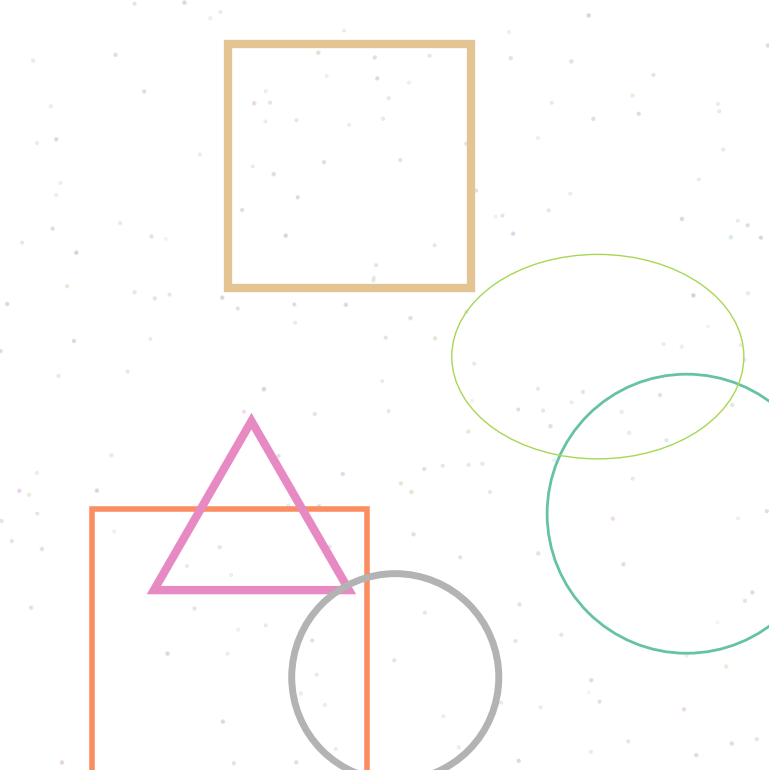[{"shape": "circle", "thickness": 1, "radius": 0.91, "center": [0.892, 0.333]}, {"shape": "square", "thickness": 2, "radius": 0.89, "center": [0.298, 0.16]}, {"shape": "triangle", "thickness": 3, "radius": 0.73, "center": [0.327, 0.307]}, {"shape": "oval", "thickness": 0.5, "radius": 0.95, "center": [0.776, 0.537]}, {"shape": "square", "thickness": 3, "radius": 0.79, "center": [0.454, 0.784]}, {"shape": "circle", "thickness": 2.5, "radius": 0.67, "center": [0.513, 0.121]}]